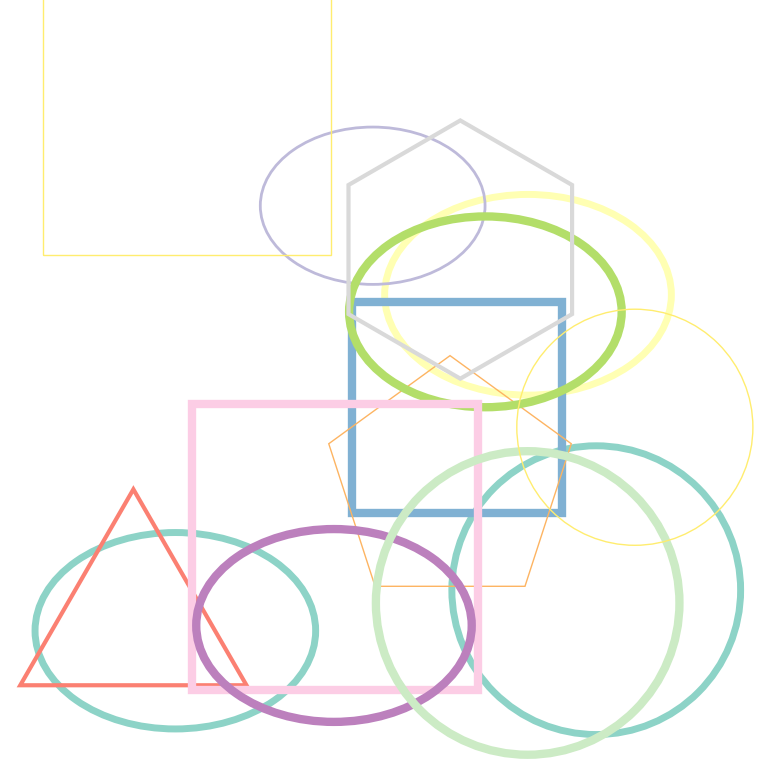[{"shape": "circle", "thickness": 2.5, "radius": 0.94, "center": [0.774, 0.234]}, {"shape": "oval", "thickness": 2.5, "radius": 0.91, "center": [0.228, 0.181]}, {"shape": "oval", "thickness": 2.5, "radius": 0.93, "center": [0.686, 0.617]}, {"shape": "oval", "thickness": 1, "radius": 0.73, "center": [0.484, 0.733]}, {"shape": "triangle", "thickness": 1.5, "radius": 0.85, "center": [0.173, 0.195]}, {"shape": "square", "thickness": 3, "radius": 0.68, "center": [0.593, 0.471]}, {"shape": "pentagon", "thickness": 0.5, "radius": 0.83, "center": [0.584, 0.373]}, {"shape": "oval", "thickness": 3, "radius": 0.88, "center": [0.63, 0.595]}, {"shape": "square", "thickness": 3, "radius": 0.93, "center": [0.435, 0.29]}, {"shape": "hexagon", "thickness": 1.5, "radius": 0.84, "center": [0.598, 0.676]}, {"shape": "oval", "thickness": 3, "radius": 0.89, "center": [0.434, 0.188]}, {"shape": "circle", "thickness": 3, "radius": 0.99, "center": [0.685, 0.217]}, {"shape": "circle", "thickness": 0.5, "radius": 0.77, "center": [0.824, 0.445]}, {"shape": "square", "thickness": 0.5, "radius": 0.94, "center": [0.243, 0.856]}]